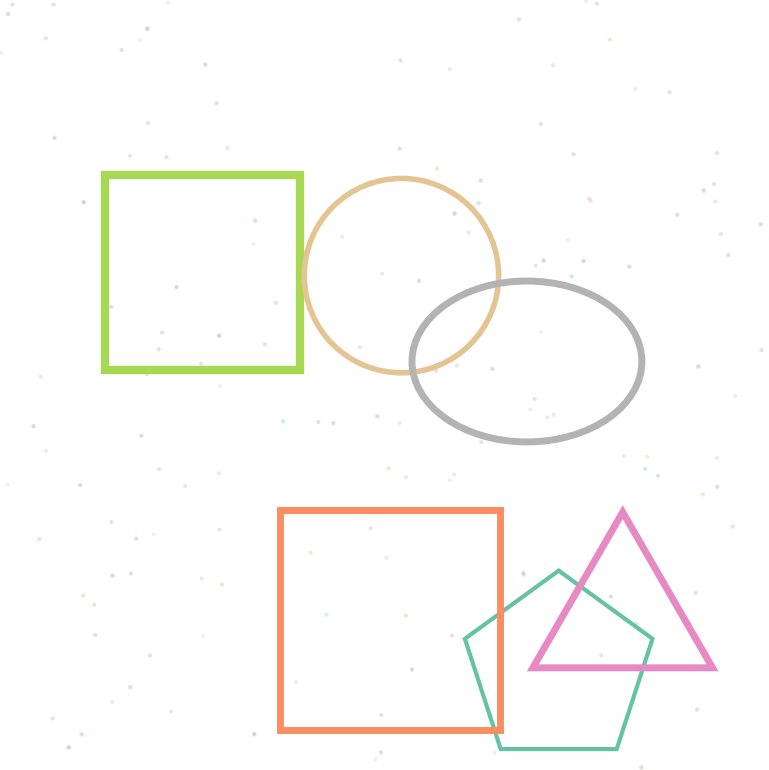[{"shape": "pentagon", "thickness": 1.5, "radius": 0.64, "center": [0.726, 0.131]}, {"shape": "square", "thickness": 2.5, "radius": 0.71, "center": [0.506, 0.195]}, {"shape": "triangle", "thickness": 2.5, "radius": 0.67, "center": [0.809, 0.2]}, {"shape": "square", "thickness": 3, "radius": 0.63, "center": [0.263, 0.646]}, {"shape": "circle", "thickness": 2, "radius": 0.63, "center": [0.521, 0.642]}, {"shape": "oval", "thickness": 2.5, "radius": 0.75, "center": [0.684, 0.531]}]